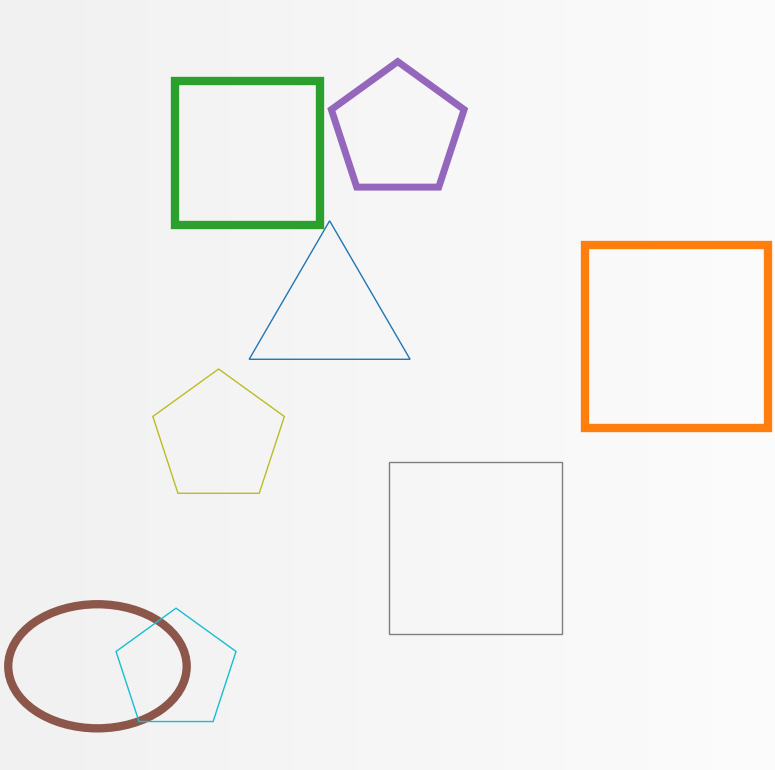[{"shape": "triangle", "thickness": 0.5, "radius": 0.6, "center": [0.425, 0.593]}, {"shape": "square", "thickness": 3, "radius": 0.59, "center": [0.873, 0.563]}, {"shape": "square", "thickness": 3, "radius": 0.47, "center": [0.319, 0.801]}, {"shape": "pentagon", "thickness": 2.5, "radius": 0.45, "center": [0.513, 0.83]}, {"shape": "oval", "thickness": 3, "radius": 0.58, "center": [0.126, 0.135]}, {"shape": "square", "thickness": 0.5, "radius": 0.56, "center": [0.613, 0.288]}, {"shape": "pentagon", "thickness": 0.5, "radius": 0.45, "center": [0.282, 0.432]}, {"shape": "pentagon", "thickness": 0.5, "radius": 0.41, "center": [0.227, 0.129]}]